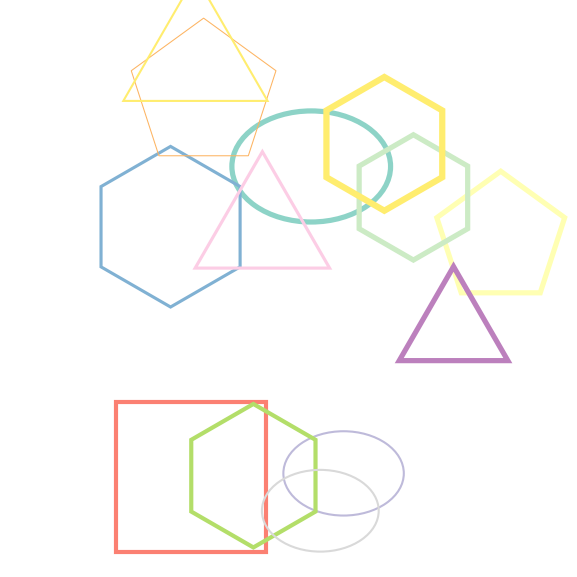[{"shape": "oval", "thickness": 2.5, "radius": 0.69, "center": [0.539, 0.711]}, {"shape": "pentagon", "thickness": 2.5, "radius": 0.58, "center": [0.867, 0.586]}, {"shape": "oval", "thickness": 1, "radius": 0.52, "center": [0.595, 0.179]}, {"shape": "square", "thickness": 2, "radius": 0.65, "center": [0.33, 0.173]}, {"shape": "hexagon", "thickness": 1.5, "radius": 0.7, "center": [0.295, 0.607]}, {"shape": "pentagon", "thickness": 0.5, "radius": 0.66, "center": [0.353, 0.836]}, {"shape": "hexagon", "thickness": 2, "radius": 0.62, "center": [0.439, 0.175]}, {"shape": "triangle", "thickness": 1.5, "radius": 0.67, "center": [0.454, 0.602]}, {"shape": "oval", "thickness": 1, "radius": 0.51, "center": [0.555, 0.115]}, {"shape": "triangle", "thickness": 2.5, "radius": 0.54, "center": [0.785, 0.429]}, {"shape": "hexagon", "thickness": 2.5, "radius": 0.54, "center": [0.716, 0.657]}, {"shape": "triangle", "thickness": 1, "radius": 0.72, "center": [0.338, 0.896]}, {"shape": "hexagon", "thickness": 3, "radius": 0.58, "center": [0.666, 0.75]}]